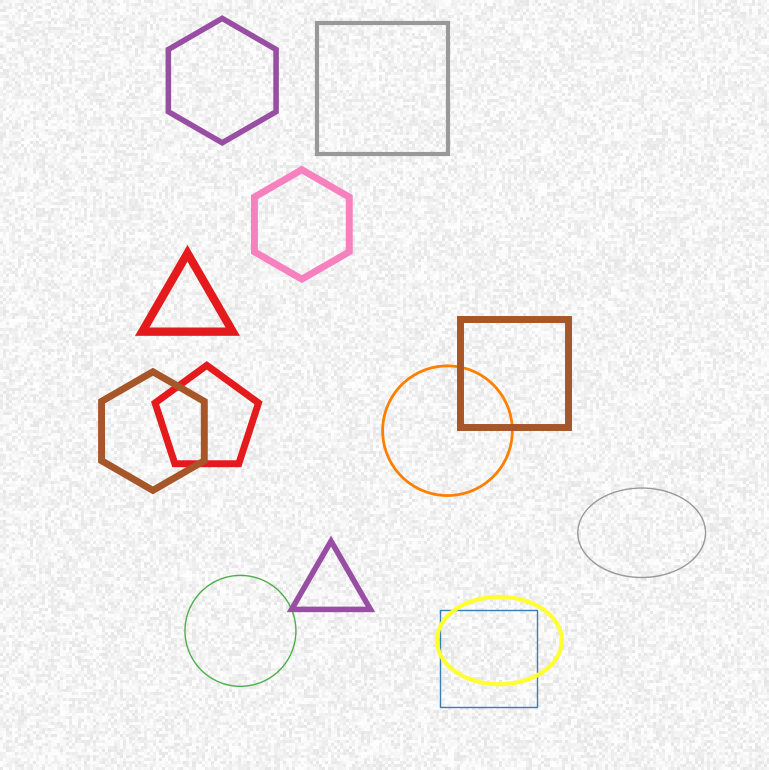[{"shape": "triangle", "thickness": 3, "radius": 0.34, "center": [0.243, 0.603]}, {"shape": "pentagon", "thickness": 2.5, "radius": 0.35, "center": [0.269, 0.455]}, {"shape": "square", "thickness": 0.5, "radius": 0.32, "center": [0.634, 0.145]}, {"shape": "circle", "thickness": 0.5, "radius": 0.36, "center": [0.312, 0.181]}, {"shape": "triangle", "thickness": 2, "radius": 0.3, "center": [0.43, 0.238]}, {"shape": "hexagon", "thickness": 2, "radius": 0.4, "center": [0.289, 0.895]}, {"shape": "circle", "thickness": 1, "radius": 0.42, "center": [0.581, 0.441]}, {"shape": "oval", "thickness": 1.5, "radius": 0.41, "center": [0.649, 0.168]}, {"shape": "hexagon", "thickness": 2.5, "radius": 0.39, "center": [0.199, 0.44]}, {"shape": "square", "thickness": 2.5, "radius": 0.35, "center": [0.668, 0.516]}, {"shape": "hexagon", "thickness": 2.5, "radius": 0.36, "center": [0.392, 0.709]}, {"shape": "oval", "thickness": 0.5, "radius": 0.41, "center": [0.833, 0.308]}, {"shape": "square", "thickness": 1.5, "radius": 0.43, "center": [0.497, 0.885]}]